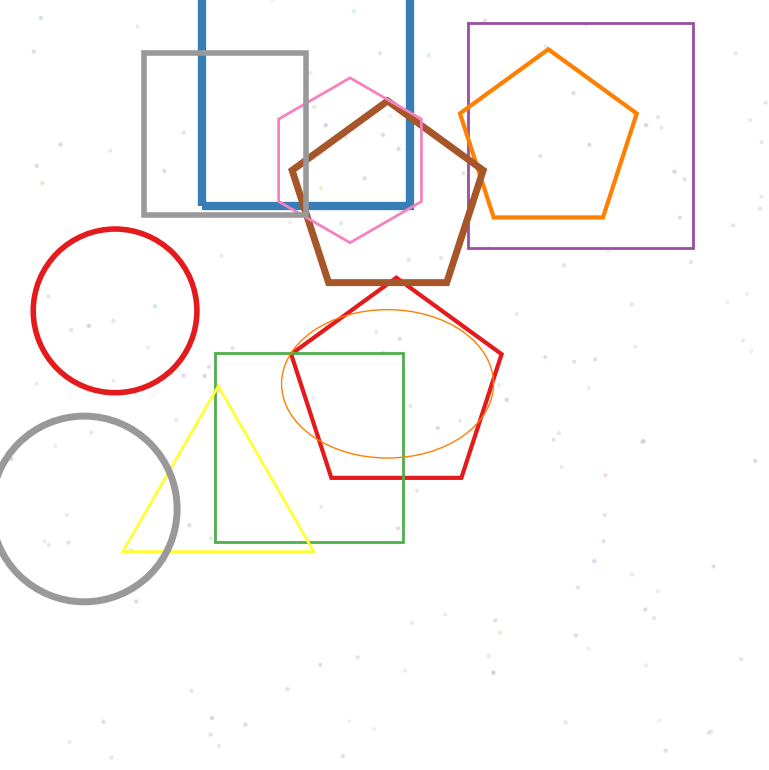[{"shape": "circle", "thickness": 2, "radius": 0.53, "center": [0.149, 0.596]}, {"shape": "pentagon", "thickness": 1.5, "radius": 0.72, "center": [0.515, 0.496]}, {"shape": "square", "thickness": 3, "radius": 0.68, "center": [0.397, 0.868]}, {"shape": "square", "thickness": 1, "radius": 0.61, "center": [0.401, 0.419]}, {"shape": "square", "thickness": 1, "radius": 0.73, "center": [0.754, 0.824]}, {"shape": "pentagon", "thickness": 1.5, "radius": 0.6, "center": [0.712, 0.815]}, {"shape": "oval", "thickness": 0.5, "radius": 0.69, "center": [0.503, 0.502]}, {"shape": "triangle", "thickness": 1, "radius": 0.72, "center": [0.283, 0.355]}, {"shape": "pentagon", "thickness": 2.5, "radius": 0.65, "center": [0.503, 0.738]}, {"shape": "hexagon", "thickness": 1, "radius": 0.54, "center": [0.455, 0.792]}, {"shape": "square", "thickness": 2, "radius": 0.52, "center": [0.292, 0.826]}, {"shape": "circle", "thickness": 2.5, "radius": 0.6, "center": [0.109, 0.339]}]